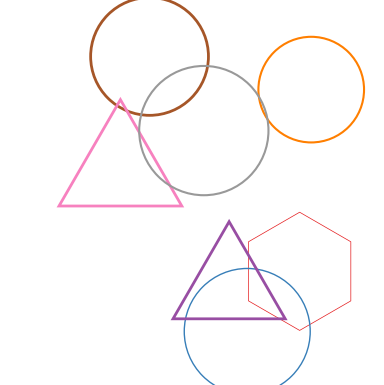[{"shape": "hexagon", "thickness": 0.5, "radius": 0.77, "center": [0.778, 0.295]}, {"shape": "circle", "thickness": 1, "radius": 0.82, "center": [0.642, 0.139]}, {"shape": "triangle", "thickness": 2, "radius": 0.84, "center": [0.595, 0.256]}, {"shape": "circle", "thickness": 1.5, "radius": 0.69, "center": [0.808, 0.767]}, {"shape": "circle", "thickness": 2, "radius": 0.76, "center": [0.388, 0.853]}, {"shape": "triangle", "thickness": 2, "radius": 0.92, "center": [0.313, 0.557]}, {"shape": "circle", "thickness": 1.5, "radius": 0.84, "center": [0.529, 0.661]}]